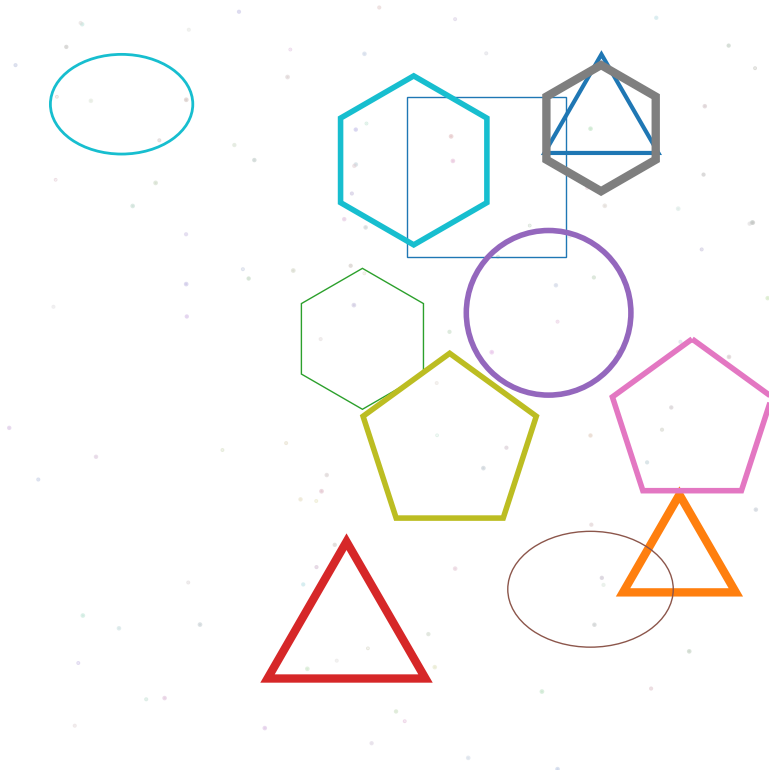[{"shape": "triangle", "thickness": 1.5, "radius": 0.43, "center": [0.781, 0.844]}, {"shape": "square", "thickness": 0.5, "radius": 0.52, "center": [0.632, 0.77]}, {"shape": "triangle", "thickness": 3, "radius": 0.42, "center": [0.882, 0.273]}, {"shape": "hexagon", "thickness": 0.5, "radius": 0.46, "center": [0.471, 0.56]}, {"shape": "triangle", "thickness": 3, "radius": 0.59, "center": [0.45, 0.178]}, {"shape": "circle", "thickness": 2, "radius": 0.53, "center": [0.712, 0.594]}, {"shape": "oval", "thickness": 0.5, "radius": 0.54, "center": [0.767, 0.235]}, {"shape": "pentagon", "thickness": 2, "radius": 0.54, "center": [0.899, 0.451]}, {"shape": "hexagon", "thickness": 3, "radius": 0.41, "center": [0.781, 0.834]}, {"shape": "pentagon", "thickness": 2, "radius": 0.59, "center": [0.584, 0.423]}, {"shape": "oval", "thickness": 1, "radius": 0.46, "center": [0.158, 0.865]}, {"shape": "hexagon", "thickness": 2, "radius": 0.55, "center": [0.537, 0.792]}]